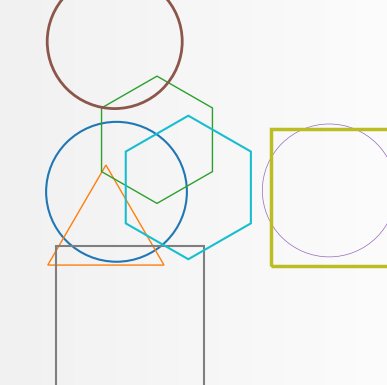[{"shape": "circle", "thickness": 1.5, "radius": 0.91, "center": [0.301, 0.502]}, {"shape": "triangle", "thickness": 1, "radius": 0.87, "center": [0.273, 0.398]}, {"shape": "hexagon", "thickness": 1, "radius": 0.83, "center": [0.405, 0.637]}, {"shape": "circle", "thickness": 0.5, "radius": 0.86, "center": [0.85, 0.505]}, {"shape": "circle", "thickness": 2, "radius": 0.87, "center": [0.296, 0.892]}, {"shape": "square", "thickness": 1.5, "radius": 0.95, "center": [0.336, 0.17]}, {"shape": "square", "thickness": 2.5, "radius": 0.89, "center": [0.876, 0.486]}, {"shape": "hexagon", "thickness": 1.5, "radius": 0.93, "center": [0.486, 0.513]}]